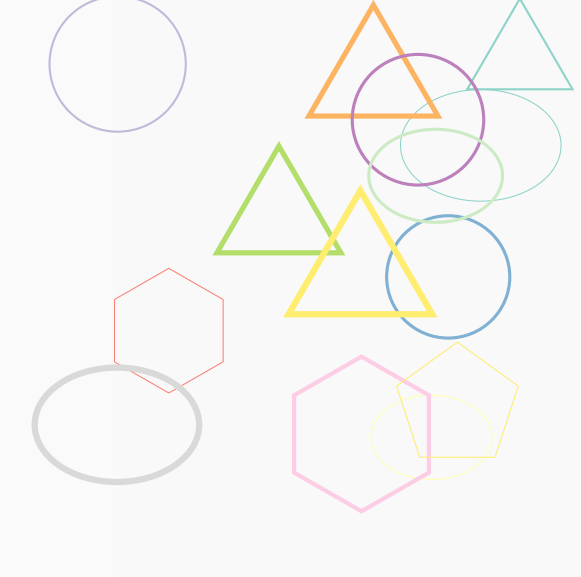[{"shape": "oval", "thickness": 0.5, "radius": 0.69, "center": [0.827, 0.747]}, {"shape": "triangle", "thickness": 1, "radius": 0.52, "center": [0.894, 0.897]}, {"shape": "oval", "thickness": 0.5, "radius": 0.52, "center": [0.742, 0.242]}, {"shape": "circle", "thickness": 1, "radius": 0.59, "center": [0.202, 0.888]}, {"shape": "hexagon", "thickness": 0.5, "radius": 0.54, "center": [0.29, 0.427]}, {"shape": "circle", "thickness": 1.5, "radius": 0.53, "center": [0.771, 0.52]}, {"shape": "triangle", "thickness": 2.5, "radius": 0.64, "center": [0.642, 0.862]}, {"shape": "triangle", "thickness": 2.5, "radius": 0.62, "center": [0.48, 0.623]}, {"shape": "hexagon", "thickness": 2, "radius": 0.67, "center": [0.622, 0.248]}, {"shape": "oval", "thickness": 3, "radius": 0.71, "center": [0.201, 0.264]}, {"shape": "circle", "thickness": 1.5, "radius": 0.57, "center": [0.719, 0.792]}, {"shape": "oval", "thickness": 1.5, "radius": 0.58, "center": [0.75, 0.695]}, {"shape": "pentagon", "thickness": 0.5, "radius": 0.55, "center": [0.787, 0.297]}, {"shape": "triangle", "thickness": 3, "radius": 0.71, "center": [0.62, 0.526]}]